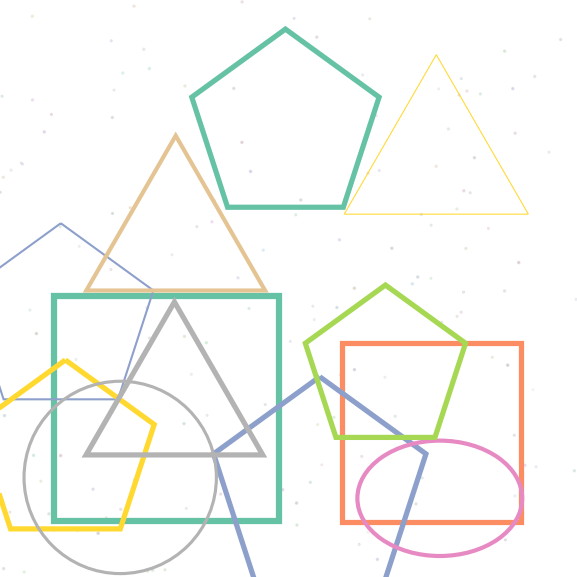[{"shape": "pentagon", "thickness": 2.5, "radius": 0.85, "center": [0.494, 0.778]}, {"shape": "square", "thickness": 3, "radius": 0.98, "center": [0.288, 0.292]}, {"shape": "square", "thickness": 2.5, "radius": 0.78, "center": [0.747, 0.25]}, {"shape": "pentagon", "thickness": 1, "radius": 0.84, "center": [0.105, 0.444]}, {"shape": "pentagon", "thickness": 2.5, "radius": 0.97, "center": [0.554, 0.153]}, {"shape": "oval", "thickness": 2, "radius": 0.71, "center": [0.762, 0.136]}, {"shape": "pentagon", "thickness": 2.5, "radius": 0.73, "center": [0.667, 0.36]}, {"shape": "triangle", "thickness": 0.5, "radius": 0.92, "center": [0.755, 0.72]}, {"shape": "pentagon", "thickness": 2.5, "radius": 0.81, "center": [0.113, 0.214]}, {"shape": "triangle", "thickness": 2, "radius": 0.89, "center": [0.304, 0.585]}, {"shape": "triangle", "thickness": 2.5, "radius": 0.88, "center": [0.302, 0.3]}, {"shape": "circle", "thickness": 1.5, "radius": 0.83, "center": [0.208, 0.172]}]